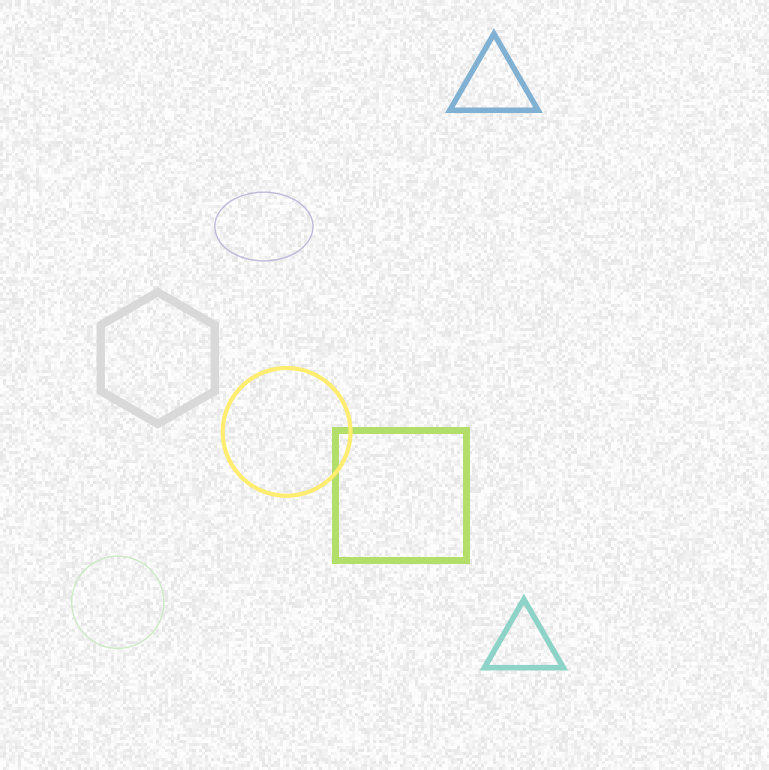[{"shape": "triangle", "thickness": 2, "radius": 0.3, "center": [0.68, 0.162]}, {"shape": "oval", "thickness": 0.5, "radius": 0.32, "center": [0.343, 0.706]}, {"shape": "triangle", "thickness": 2, "radius": 0.33, "center": [0.641, 0.89]}, {"shape": "square", "thickness": 2.5, "radius": 0.42, "center": [0.52, 0.357]}, {"shape": "hexagon", "thickness": 3, "radius": 0.43, "center": [0.205, 0.535]}, {"shape": "circle", "thickness": 0.5, "radius": 0.3, "center": [0.153, 0.218]}, {"shape": "circle", "thickness": 1.5, "radius": 0.41, "center": [0.372, 0.439]}]